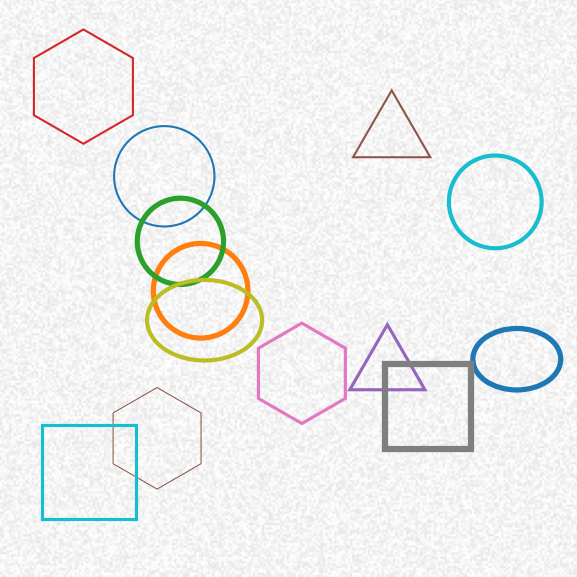[{"shape": "oval", "thickness": 2.5, "radius": 0.38, "center": [0.895, 0.377]}, {"shape": "circle", "thickness": 1, "radius": 0.43, "center": [0.284, 0.694]}, {"shape": "circle", "thickness": 2.5, "radius": 0.41, "center": [0.347, 0.496]}, {"shape": "circle", "thickness": 2.5, "radius": 0.37, "center": [0.312, 0.581]}, {"shape": "hexagon", "thickness": 1, "radius": 0.49, "center": [0.144, 0.849]}, {"shape": "triangle", "thickness": 1.5, "radius": 0.38, "center": [0.671, 0.362]}, {"shape": "triangle", "thickness": 1, "radius": 0.39, "center": [0.678, 0.765]}, {"shape": "hexagon", "thickness": 0.5, "radius": 0.44, "center": [0.272, 0.24]}, {"shape": "hexagon", "thickness": 1.5, "radius": 0.43, "center": [0.523, 0.353]}, {"shape": "square", "thickness": 3, "radius": 0.37, "center": [0.741, 0.296]}, {"shape": "oval", "thickness": 2, "radius": 0.5, "center": [0.354, 0.445]}, {"shape": "circle", "thickness": 2, "radius": 0.4, "center": [0.858, 0.65]}, {"shape": "square", "thickness": 1.5, "radius": 0.41, "center": [0.154, 0.182]}]